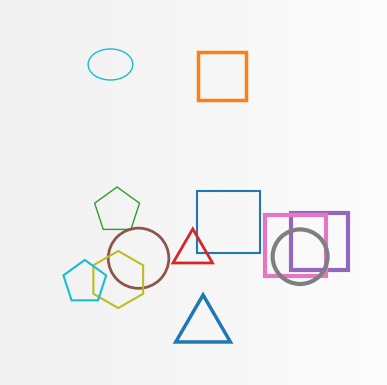[{"shape": "square", "thickness": 1.5, "radius": 0.4, "center": [0.589, 0.424]}, {"shape": "triangle", "thickness": 2.5, "radius": 0.41, "center": [0.524, 0.152]}, {"shape": "square", "thickness": 2.5, "radius": 0.31, "center": [0.573, 0.802]}, {"shape": "pentagon", "thickness": 1, "radius": 0.3, "center": [0.302, 0.453]}, {"shape": "triangle", "thickness": 2, "radius": 0.29, "center": [0.497, 0.346]}, {"shape": "square", "thickness": 3, "radius": 0.37, "center": [0.825, 0.373]}, {"shape": "circle", "thickness": 2, "radius": 0.39, "center": [0.357, 0.329]}, {"shape": "square", "thickness": 3, "radius": 0.39, "center": [0.763, 0.362]}, {"shape": "circle", "thickness": 3, "radius": 0.35, "center": [0.774, 0.333]}, {"shape": "hexagon", "thickness": 1.5, "radius": 0.37, "center": [0.305, 0.274]}, {"shape": "pentagon", "thickness": 1.5, "radius": 0.29, "center": [0.219, 0.267]}, {"shape": "oval", "thickness": 1, "radius": 0.29, "center": [0.285, 0.833]}]